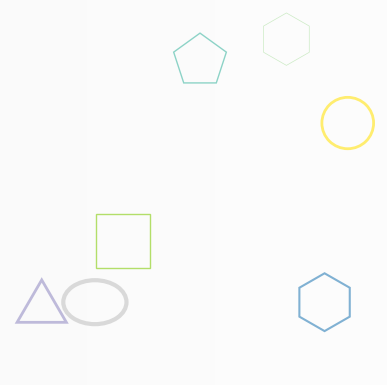[{"shape": "pentagon", "thickness": 1, "radius": 0.36, "center": [0.516, 0.842]}, {"shape": "triangle", "thickness": 2, "radius": 0.37, "center": [0.108, 0.2]}, {"shape": "hexagon", "thickness": 1.5, "radius": 0.38, "center": [0.838, 0.215]}, {"shape": "square", "thickness": 1, "radius": 0.35, "center": [0.318, 0.374]}, {"shape": "oval", "thickness": 3, "radius": 0.41, "center": [0.245, 0.215]}, {"shape": "hexagon", "thickness": 0.5, "radius": 0.34, "center": [0.739, 0.898]}, {"shape": "circle", "thickness": 2, "radius": 0.33, "center": [0.897, 0.68]}]